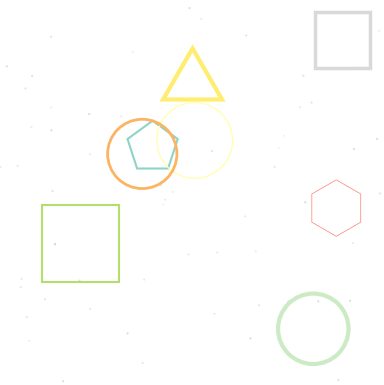[{"shape": "pentagon", "thickness": 1.5, "radius": 0.34, "center": [0.396, 0.618]}, {"shape": "circle", "thickness": 1, "radius": 0.49, "center": [0.506, 0.635]}, {"shape": "hexagon", "thickness": 0.5, "radius": 0.37, "center": [0.873, 0.46]}, {"shape": "circle", "thickness": 2, "radius": 0.45, "center": [0.37, 0.6]}, {"shape": "square", "thickness": 1.5, "radius": 0.5, "center": [0.209, 0.367]}, {"shape": "square", "thickness": 2.5, "radius": 0.36, "center": [0.889, 0.896]}, {"shape": "circle", "thickness": 3, "radius": 0.46, "center": [0.814, 0.146]}, {"shape": "triangle", "thickness": 3, "radius": 0.44, "center": [0.5, 0.786]}]